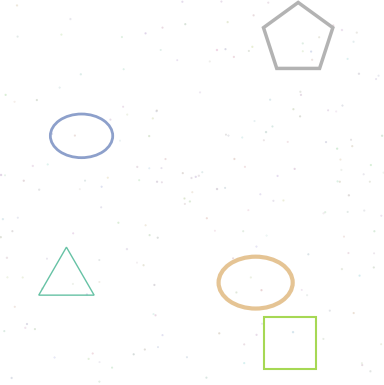[{"shape": "triangle", "thickness": 1, "radius": 0.42, "center": [0.173, 0.275]}, {"shape": "oval", "thickness": 2, "radius": 0.41, "center": [0.212, 0.647]}, {"shape": "square", "thickness": 1.5, "radius": 0.33, "center": [0.753, 0.109]}, {"shape": "oval", "thickness": 3, "radius": 0.48, "center": [0.664, 0.266]}, {"shape": "pentagon", "thickness": 2.5, "radius": 0.47, "center": [0.774, 0.899]}]